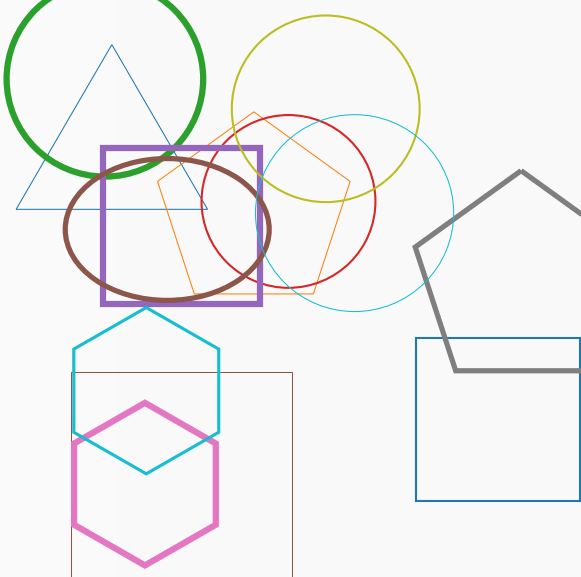[{"shape": "triangle", "thickness": 0.5, "radius": 0.95, "center": [0.192, 0.732]}, {"shape": "square", "thickness": 1, "radius": 0.71, "center": [0.857, 0.272]}, {"shape": "pentagon", "thickness": 0.5, "radius": 0.87, "center": [0.437, 0.631]}, {"shape": "circle", "thickness": 3, "radius": 0.85, "center": [0.18, 0.862]}, {"shape": "circle", "thickness": 1, "radius": 0.75, "center": [0.496, 0.65]}, {"shape": "square", "thickness": 3, "radius": 0.67, "center": [0.312, 0.608]}, {"shape": "oval", "thickness": 2.5, "radius": 0.88, "center": [0.288, 0.602]}, {"shape": "square", "thickness": 0.5, "radius": 0.95, "center": [0.312, 0.165]}, {"shape": "hexagon", "thickness": 3, "radius": 0.7, "center": [0.249, 0.161]}, {"shape": "pentagon", "thickness": 2.5, "radius": 0.96, "center": [0.897, 0.512]}, {"shape": "circle", "thickness": 1, "radius": 0.81, "center": [0.56, 0.811]}, {"shape": "circle", "thickness": 0.5, "radius": 0.85, "center": [0.61, 0.63]}, {"shape": "hexagon", "thickness": 1.5, "radius": 0.72, "center": [0.252, 0.323]}]